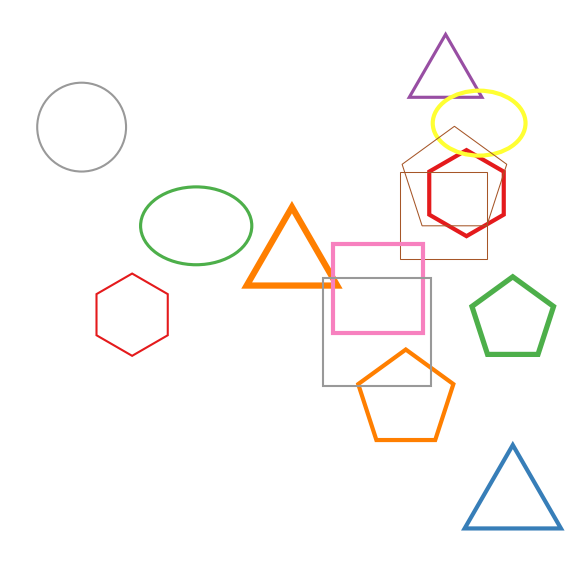[{"shape": "hexagon", "thickness": 1, "radius": 0.36, "center": [0.229, 0.454]}, {"shape": "hexagon", "thickness": 2, "radius": 0.37, "center": [0.808, 0.665]}, {"shape": "triangle", "thickness": 2, "radius": 0.48, "center": [0.888, 0.132]}, {"shape": "oval", "thickness": 1.5, "radius": 0.48, "center": [0.34, 0.608]}, {"shape": "pentagon", "thickness": 2.5, "radius": 0.37, "center": [0.888, 0.446]}, {"shape": "triangle", "thickness": 1.5, "radius": 0.36, "center": [0.772, 0.867]}, {"shape": "triangle", "thickness": 3, "radius": 0.45, "center": [0.506, 0.55]}, {"shape": "pentagon", "thickness": 2, "radius": 0.43, "center": [0.703, 0.307]}, {"shape": "oval", "thickness": 2, "radius": 0.4, "center": [0.83, 0.786]}, {"shape": "pentagon", "thickness": 0.5, "radius": 0.48, "center": [0.787, 0.685]}, {"shape": "square", "thickness": 0.5, "radius": 0.38, "center": [0.767, 0.626]}, {"shape": "square", "thickness": 2, "radius": 0.39, "center": [0.655, 0.5]}, {"shape": "square", "thickness": 1, "radius": 0.47, "center": [0.652, 0.425]}, {"shape": "circle", "thickness": 1, "radius": 0.38, "center": [0.141, 0.779]}]